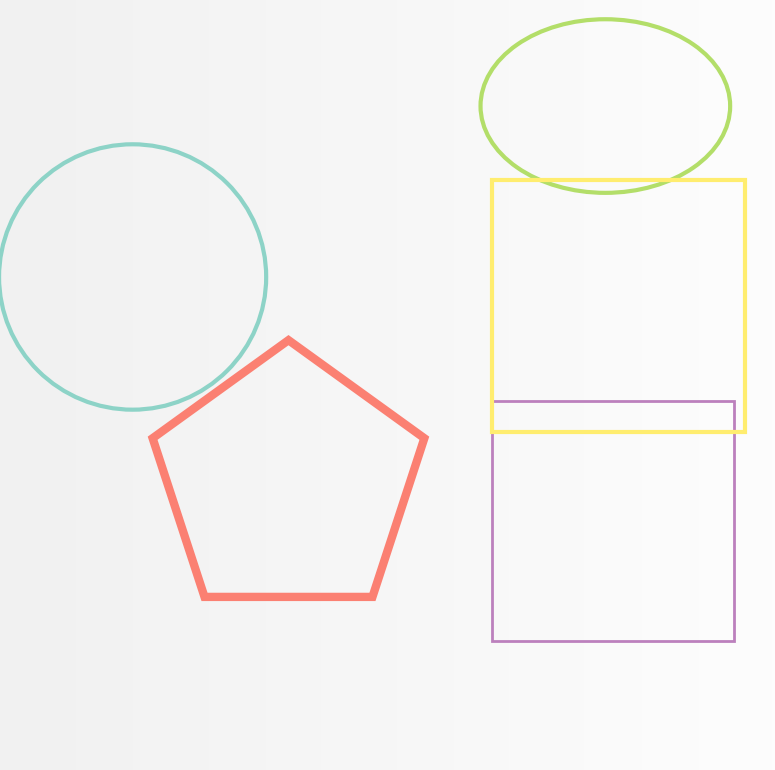[{"shape": "circle", "thickness": 1.5, "radius": 0.86, "center": [0.171, 0.64]}, {"shape": "pentagon", "thickness": 3, "radius": 0.92, "center": [0.372, 0.374]}, {"shape": "oval", "thickness": 1.5, "radius": 0.81, "center": [0.781, 0.862]}, {"shape": "square", "thickness": 1, "radius": 0.78, "center": [0.791, 0.323]}, {"shape": "square", "thickness": 1.5, "radius": 0.82, "center": [0.798, 0.602]}]